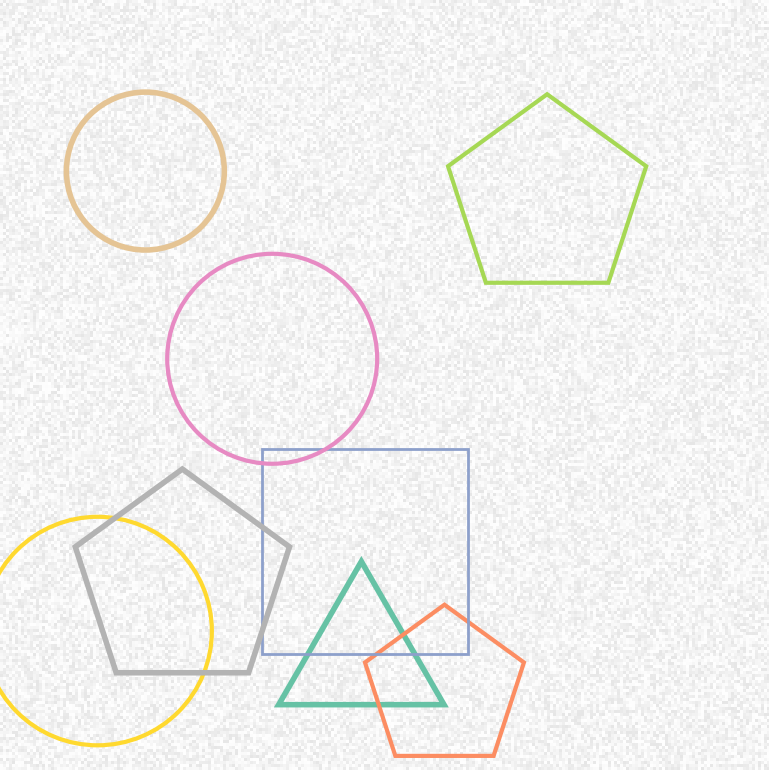[{"shape": "triangle", "thickness": 2, "radius": 0.62, "center": [0.469, 0.147]}, {"shape": "pentagon", "thickness": 1.5, "radius": 0.54, "center": [0.577, 0.106]}, {"shape": "square", "thickness": 1, "radius": 0.67, "center": [0.474, 0.283]}, {"shape": "circle", "thickness": 1.5, "radius": 0.68, "center": [0.354, 0.534]}, {"shape": "pentagon", "thickness": 1.5, "radius": 0.68, "center": [0.711, 0.742]}, {"shape": "circle", "thickness": 1.5, "radius": 0.74, "center": [0.127, 0.18]}, {"shape": "circle", "thickness": 2, "radius": 0.51, "center": [0.189, 0.778]}, {"shape": "pentagon", "thickness": 2, "radius": 0.73, "center": [0.237, 0.245]}]